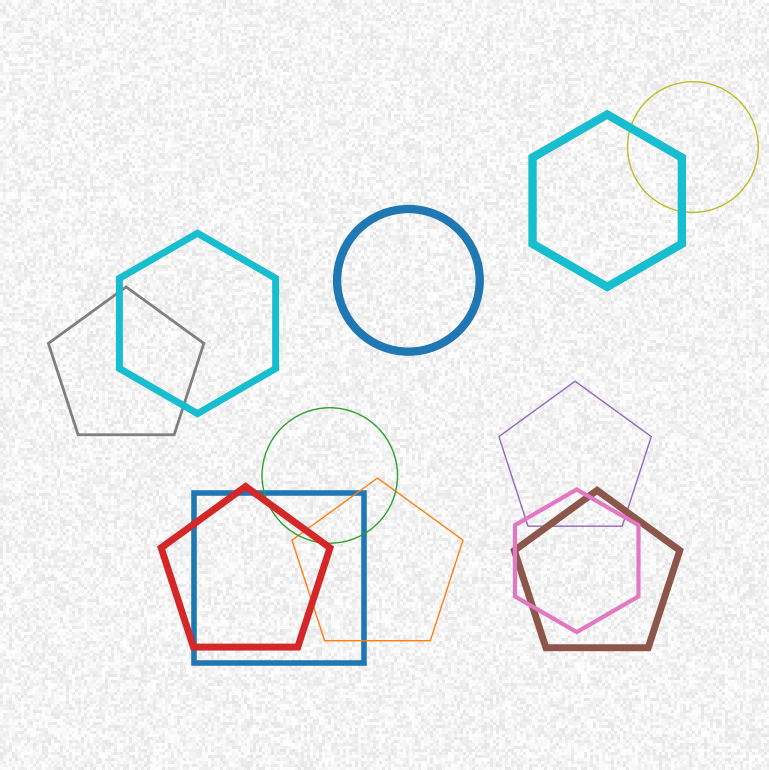[{"shape": "square", "thickness": 2, "radius": 0.55, "center": [0.362, 0.249]}, {"shape": "circle", "thickness": 3, "radius": 0.46, "center": [0.53, 0.636]}, {"shape": "pentagon", "thickness": 0.5, "radius": 0.58, "center": [0.49, 0.262]}, {"shape": "circle", "thickness": 0.5, "radius": 0.44, "center": [0.428, 0.382]}, {"shape": "pentagon", "thickness": 2.5, "radius": 0.58, "center": [0.319, 0.253]}, {"shape": "pentagon", "thickness": 0.5, "radius": 0.52, "center": [0.747, 0.401]}, {"shape": "pentagon", "thickness": 2.5, "radius": 0.56, "center": [0.775, 0.25]}, {"shape": "hexagon", "thickness": 1.5, "radius": 0.46, "center": [0.749, 0.272]}, {"shape": "pentagon", "thickness": 1, "radius": 0.53, "center": [0.164, 0.521]}, {"shape": "circle", "thickness": 0.5, "radius": 0.42, "center": [0.9, 0.809]}, {"shape": "hexagon", "thickness": 3, "radius": 0.56, "center": [0.789, 0.739]}, {"shape": "hexagon", "thickness": 2.5, "radius": 0.59, "center": [0.257, 0.58]}]